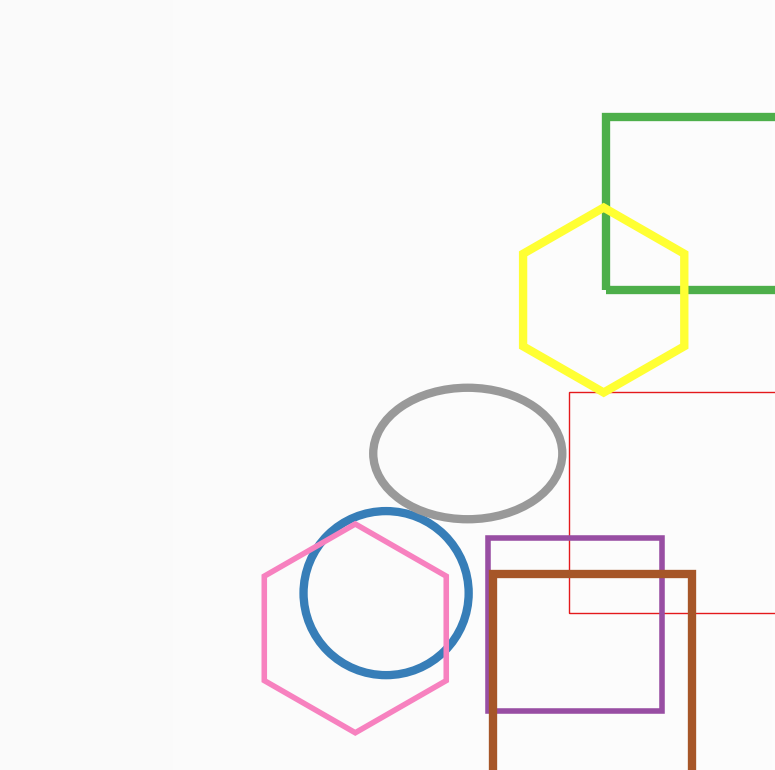[{"shape": "square", "thickness": 0.5, "radius": 0.72, "center": [0.878, 0.348]}, {"shape": "circle", "thickness": 3, "radius": 0.53, "center": [0.498, 0.23]}, {"shape": "square", "thickness": 3, "radius": 0.56, "center": [0.894, 0.735]}, {"shape": "square", "thickness": 2, "radius": 0.56, "center": [0.742, 0.189]}, {"shape": "hexagon", "thickness": 3, "radius": 0.6, "center": [0.779, 0.61]}, {"shape": "square", "thickness": 3, "radius": 0.64, "center": [0.764, 0.126]}, {"shape": "hexagon", "thickness": 2, "radius": 0.68, "center": [0.458, 0.184]}, {"shape": "oval", "thickness": 3, "radius": 0.61, "center": [0.604, 0.411]}]